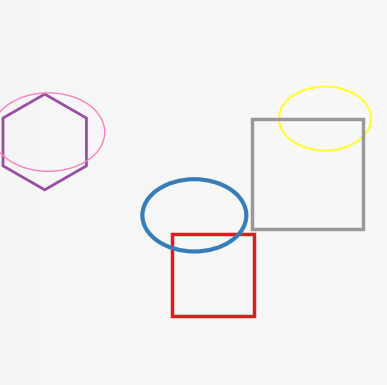[{"shape": "square", "thickness": 2.5, "radius": 0.53, "center": [0.549, 0.286]}, {"shape": "oval", "thickness": 3, "radius": 0.67, "center": [0.502, 0.441]}, {"shape": "hexagon", "thickness": 2, "radius": 0.62, "center": [0.115, 0.631]}, {"shape": "oval", "thickness": 1.5, "radius": 0.59, "center": [0.839, 0.692]}, {"shape": "oval", "thickness": 1, "radius": 0.73, "center": [0.125, 0.657]}, {"shape": "square", "thickness": 2.5, "radius": 0.72, "center": [0.793, 0.548]}]